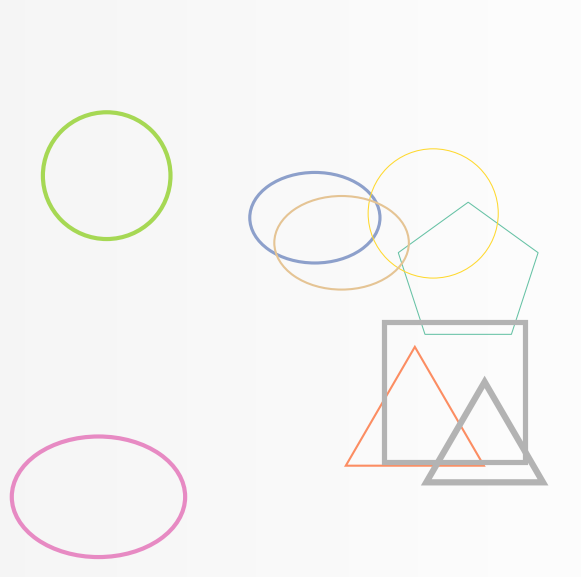[{"shape": "pentagon", "thickness": 0.5, "radius": 0.63, "center": [0.805, 0.523]}, {"shape": "triangle", "thickness": 1, "radius": 0.69, "center": [0.714, 0.261]}, {"shape": "oval", "thickness": 1.5, "radius": 0.56, "center": [0.542, 0.622]}, {"shape": "oval", "thickness": 2, "radius": 0.75, "center": [0.169, 0.139]}, {"shape": "circle", "thickness": 2, "radius": 0.55, "center": [0.184, 0.695]}, {"shape": "circle", "thickness": 0.5, "radius": 0.56, "center": [0.745, 0.63]}, {"shape": "oval", "thickness": 1, "radius": 0.58, "center": [0.588, 0.579]}, {"shape": "triangle", "thickness": 3, "radius": 0.58, "center": [0.834, 0.222]}, {"shape": "square", "thickness": 2.5, "radius": 0.61, "center": [0.782, 0.32]}]